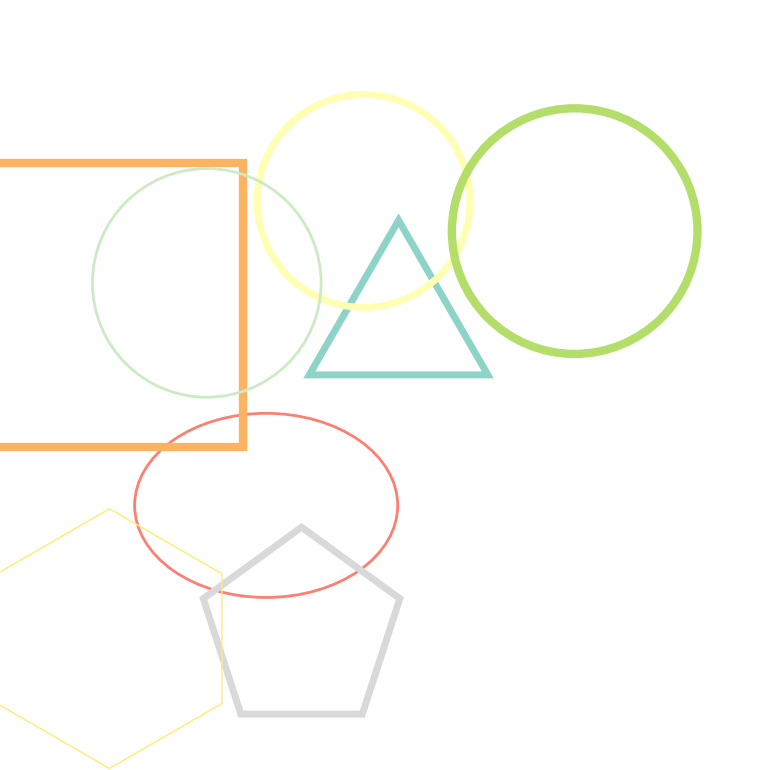[{"shape": "triangle", "thickness": 2.5, "radius": 0.67, "center": [0.518, 0.58]}, {"shape": "circle", "thickness": 2.5, "radius": 0.69, "center": [0.472, 0.739]}, {"shape": "oval", "thickness": 1, "radius": 0.85, "center": [0.346, 0.344]}, {"shape": "square", "thickness": 3, "radius": 0.92, "center": [0.131, 0.604]}, {"shape": "circle", "thickness": 3, "radius": 0.8, "center": [0.746, 0.7]}, {"shape": "pentagon", "thickness": 2.5, "radius": 0.67, "center": [0.392, 0.181]}, {"shape": "circle", "thickness": 1, "radius": 0.74, "center": [0.269, 0.633]}, {"shape": "hexagon", "thickness": 0.5, "radius": 0.84, "center": [0.142, 0.171]}]